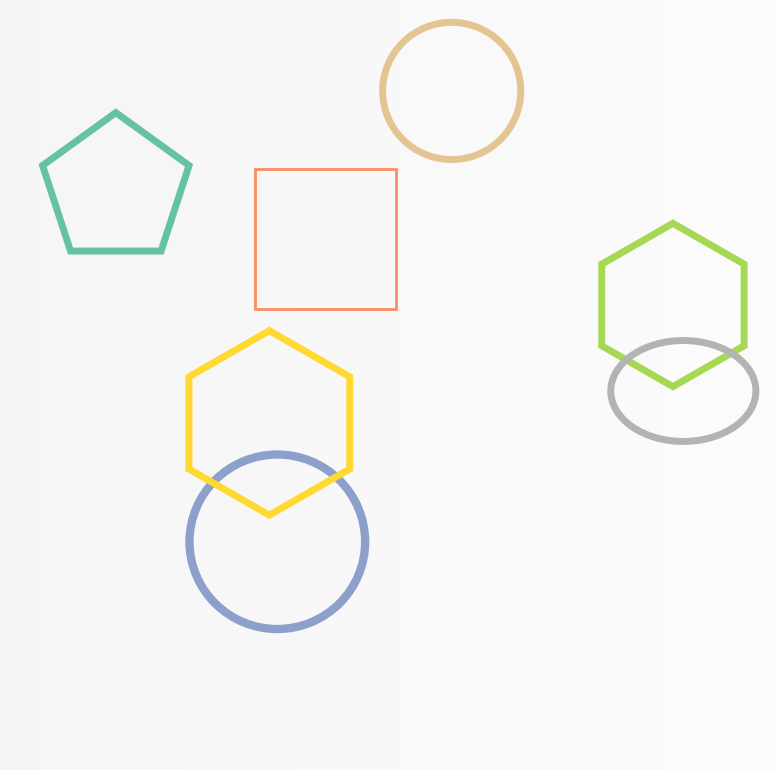[{"shape": "pentagon", "thickness": 2.5, "radius": 0.5, "center": [0.149, 0.754]}, {"shape": "square", "thickness": 1, "radius": 0.46, "center": [0.42, 0.689]}, {"shape": "circle", "thickness": 3, "radius": 0.57, "center": [0.358, 0.296]}, {"shape": "hexagon", "thickness": 2.5, "radius": 0.53, "center": [0.868, 0.604]}, {"shape": "hexagon", "thickness": 2.5, "radius": 0.6, "center": [0.348, 0.451]}, {"shape": "circle", "thickness": 2.5, "radius": 0.45, "center": [0.583, 0.882]}, {"shape": "oval", "thickness": 2.5, "radius": 0.47, "center": [0.882, 0.492]}]